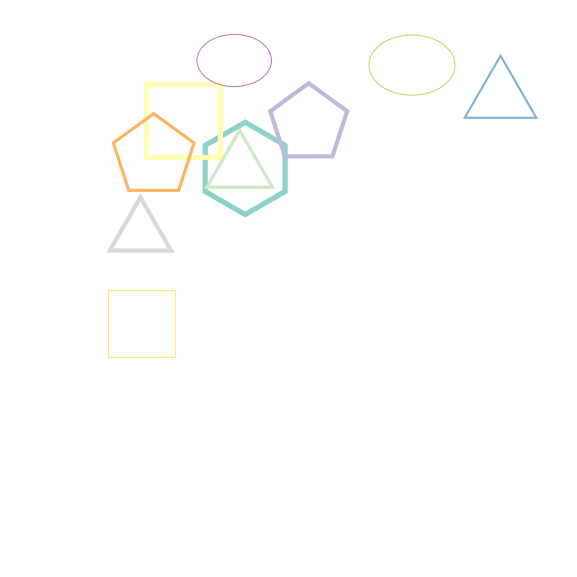[{"shape": "hexagon", "thickness": 2.5, "radius": 0.4, "center": [0.424, 0.708]}, {"shape": "square", "thickness": 2.5, "radius": 0.32, "center": [0.317, 0.79]}, {"shape": "pentagon", "thickness": 2, "radius": 0.35, "center": [0.535, 0.785]}, {"shape": "triangle", "thickness": 1, "radius": 0.36, "center": [0.867, 0.831]}, {"shape": "pentagon", "thickness": 1.5, "radius": 0.37, "center": [0.266, 0.729]}, {"shape": "oval", "thickness": 0.5, "radius": 0.37, "center": [0.713, 0.886]}, {"shape": "triangle", "thickness": 2, "radius": 0.31, "center": [0.243, 0.596]}, {"shape": "oval", "thickness": 0.5, "radius": 0.32, "center": [0.406, 0.894]}, {"shape": "triangle", "thickness": 1.5, "radius": 0.33, "center": [0.415, 0.708]}, {"shape": "square", "thickness": 0.5, "radius": 0.29, "center": [0.245, 0.439]}]